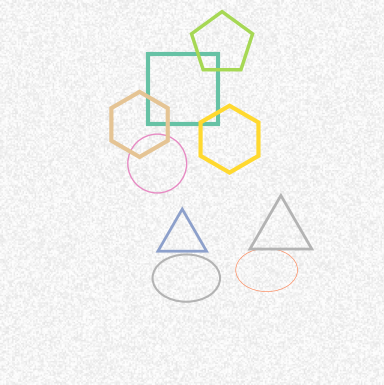[{"shape": "square", "thickness": 3, "radius": 0.45, "center": [0.476, 0.769]}, {"shape": "oval", "thickness": 0.5, "radius": 0.4, "center": [0.693, 0.299]}, {"shape": "triangle", "thickness": 2, "radius": 0.36, "center": [0.473, 0.384]}, {"shape": "circle", "thickness": 1, "radius": 0.38, "center": [0.408, 0.575]}, {"shape": "pentagon", "thickness": 2.5, "radius": 0.42, "center": [0.577, 0.886]}, {"shape": "hexagon", "thickness": 3, "radius": 0.43, "center": [0.596, 0.639]}, {"shape": "hexagon", "thickness": 3, "radius": 0.42, "center": [0.362, 0.677]}, {"shape": "triangle", "thickness": 2, "radius": 0.46, "center": [0.73, 0.4]}, {"shape": "oval", "thickness": 1.5, "radius": 0.44, "center": [0.484, 0.278]}]